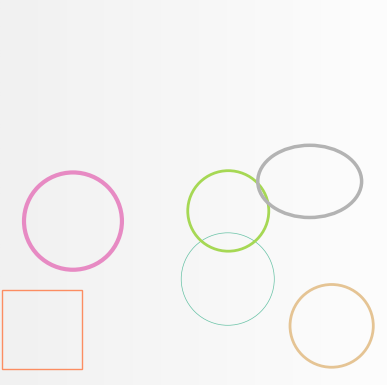[{"shape": "circle", "thickness": 0.5, "radius": 0.6, "center": [0.588, 0.275]}, {"shape": "square", "thickness": 1, "radius": 0.52, "center": [0.109, 0.143]}, {"shape": "circle", "thickness": 3, "radius": 0.63, "center": [0.188, 0.426]}, {"shape": "circle", "thickness": 2, "radius": 0.52, "center": [0.589, 0.452]}, {"shape": "circle", "thickness": 2, "radius": 0.54, "center": [0.856, 0.154]}, {"shape": "oval", "thickness": 2.5, "radius": 0.67, "center": [0.799, 0.529]}]